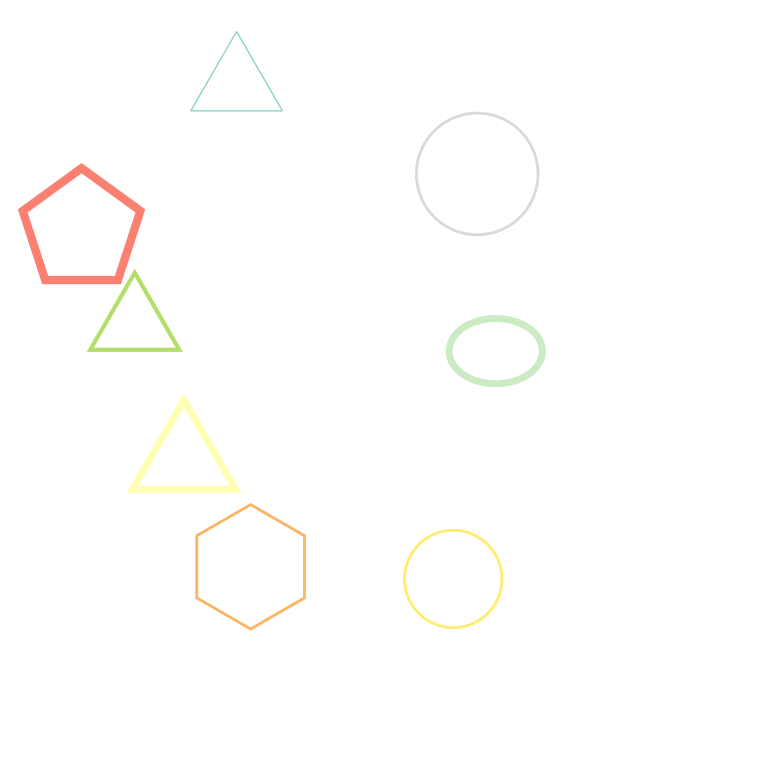[{"shape": "triangle", "thickness": 0.5, "radius": 0.34, "center": [0.307, 0.89]}, {"shape": "triangle", "thickness": 2.5, "radius": 0.39, "center": [0.239, 0.403]}, {"shape": "pentagon", "thickness": 3, "radius": 0.4, "center": [0.106, 0.701]}, {"shape": "hexagon", "thickness": 1, "radius": 0.4, "center": [0.325, 0.264]}, {"shape": "triangle", "thickness": 1.5, "radius": 0.33, "center": [0.175, 0.579]}, {"shape": "circle", "thickness": 1, "radius": 0.4, "center": [0.62, 0.774]}, {"shape": "oval", "thickness": 2.5, "radius": 0.3, "center": [0.644, 0.544]}, {"shape": "circle", "thickness": 1, "radius": 0.32, "center": [0.589, 0.248]}]